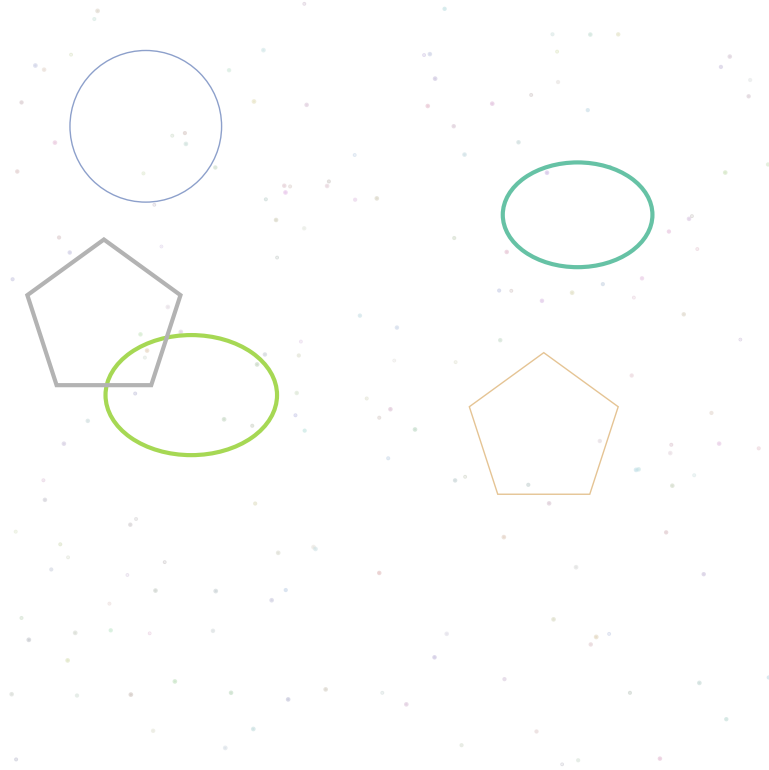[{"shape": "oval", "thickness": 1.5, "radius": 0.49, "center": [0.75, 0.721]}, {"shape": "circle", "thickness": 0.5, "radius": 0.49, "center": [0.189, 0.836]}, {"shape": "oval", "thickness": 1.5, "radius": 0.56, "center": [0.248, 0.487]}, {"shape": "pentagon", "thickness": 0.5, "radius": 0.51, "center": [0.706, 0.44]}, {"shape": "pentagon", "thickness": 1.5, "radius": 0.52, "center": [0.135, 0.584]}]